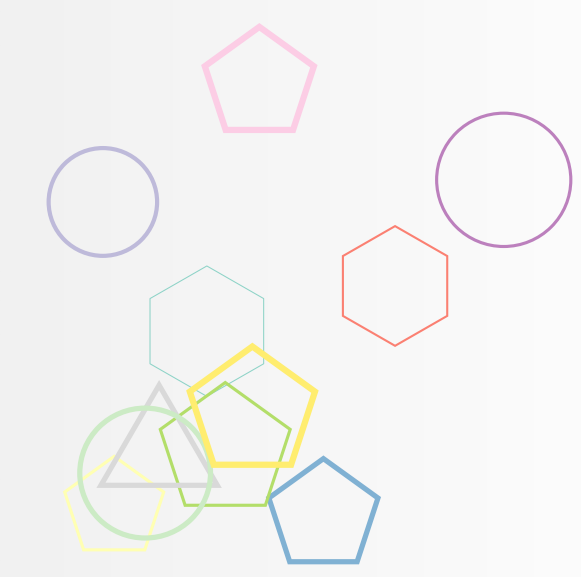[{"shape": "hexagon", "thickness": 0.5, "radius": 0.56, "center": [0.356, 0.426]}, {"shape": "pentagon", "thickness": 1.5, "radius": 0.45, "center": [0.196, 0.119]}, {"shape": "circle", "thickness": 2, "radius": 0.47, "center": [0.177, 0.649]}, {"shape": "hexagon", "thickness": 1, "radius": 0.52, "center": [0.68, 0.504]}, {"shape": "pentagon", "thickness": 2.5, "radius": 0.49, "center": [0.556, 0.106]}, {"shape": "pentagon", "thickness": 1.5, "radius": 0.59, "center": [0.388, 0.219]}, {"shape": "pentagon", "thickness": 3, "radius": 0.49, "center": [0.446, 0.854]}, {"shape": "triangle", "thickness": 2.5, "radius": 0.58, "center": [0.274, 0.217]}, {"shape": "circle", "thickness": 1.5, "radius": 0.58, "center": [0.867, 0.688]}, {"shape": "circle", "thickness": 2.5, "radius": 0.56, "center": [0.25, 0.18]}, {"shape": "pentagon", "thickness": 3, "radius": 0.57, "center": [0.434, 0.286]}]